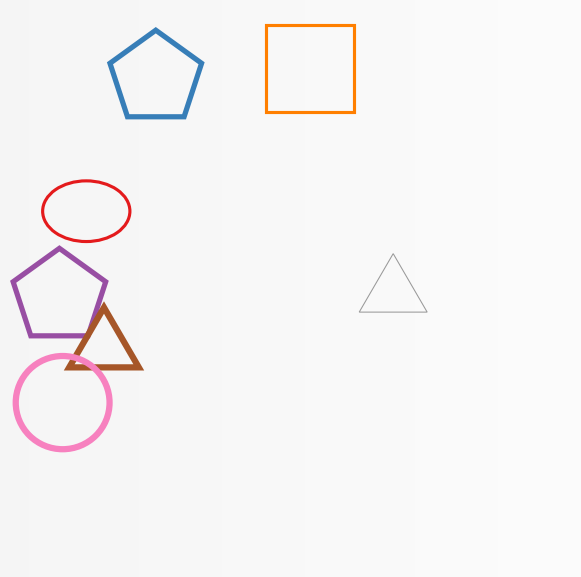[{"shape": "oval", "thickness": 1.5, "radius": 0.38, "center": [0.148, 0.633]}, {"shape": "pentagon", "thickness": 2.5, "radius": 0.41, "center": [0.268, 0.864]}, {"shape": "pentagon", "thickness": 2.5, "radius": 0.42, "center": [0.102, 0.485]}, {"shape": "square", "thickness": 1.5, "radius": 0.38, "center": [0.533, 0.881]}, {"shape": "triangle", "thickness": 3, "radius": 0.35, "center": [0.179, 0.398]}, {"shape": "circle", "thickness": 3, "radius": 0.4, "center": [0.108, 0.302]}, {"shape": "triangle", "thickness": 0.5, "radius": 0.34, "center": [0.676, 0.492]}]